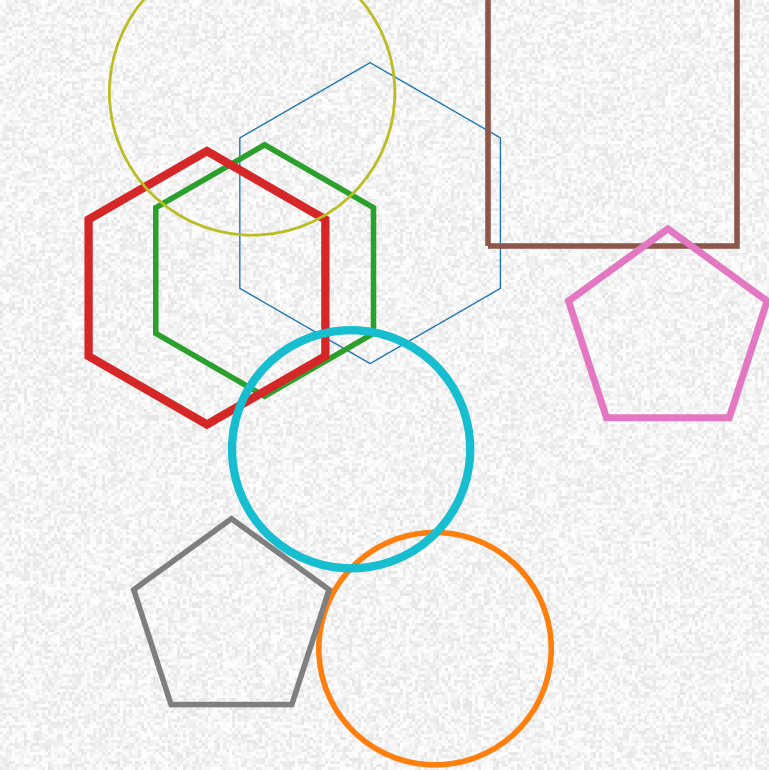[{"shape": "hexagon", "thickness": 0.5, "radius": 0.98, "center": [0.481, 0.723]}, {"shape": "circle", "thickness": 2, "radius": 0.75, "center": [0.565, 0.158]}, {"shape": "hexagon", "thickness": 2, "radius": 0.82, "center": [0.344, 0.649]}, {"shape": "hexagon", "thickness": 3, "radius": 0.89, "center": [0.269, 0.626]}, {"shape": "square", "thickness": 2, "radius": 0.81, "center": [0.795, 0.842]}, {"shape": "pentagon", "thickness": 2.5, "radius": 0.68, "center": [0.867, 0.567]}, {"shape": "pentagon", "thickness": 2, "radius": 0.67, "center": [0.301, 0.193]}, {"shape": "circle", "thickness": 1, "radius": 0.93, "center": [0.327, 0.88]}, {"shape": "circle", "thickness": 3, "radius": 0.77, "center": [0.456, 0.417]}]